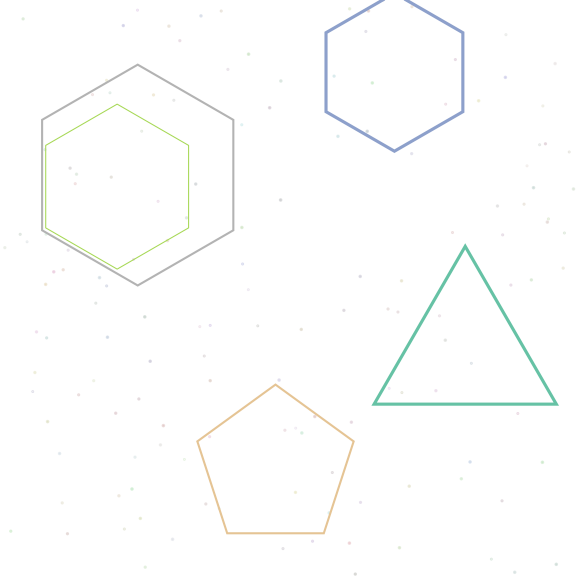[{"shape": "triangle", "thickness": 1.5, "radius": 0.91, "center": [0.806, 0.39]}, {"shape": "hexagon", "thickness": 1.5, "radius": 0.68, "center": [0.683, 0.874]}, {"shape": "hexagon", "thickness": 0.5, "radius": 0.71, "center": [0.203, 0.676]}, {"shape": "pentagon", "thickness": 1, "radius": 0.71, "center": [0.477, 0.191]}, {"shape": "hexagon", "thickness": 1, "radius": 0.96, "center": [0.238, 0.696]}]